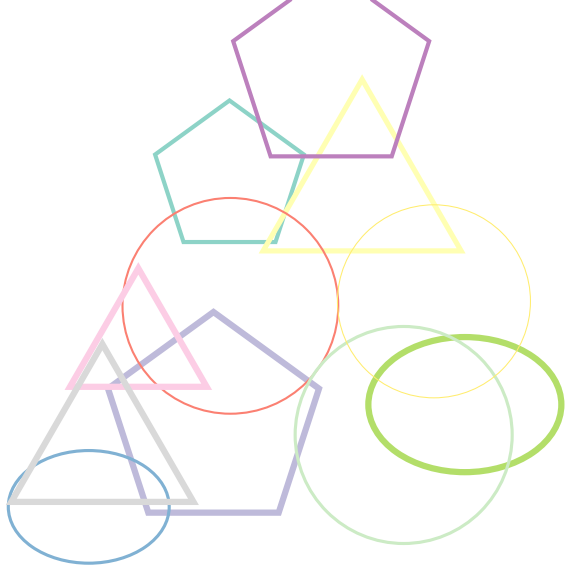[{"shape": "pentagon", "thickness": 2, "radius": 0.68, "center": [0.397, 0.69]}, {"shape": "triangle", "thickness": 2.5, "radius": 0.99, "center": [0.627, 0.664]}, {"shape": "pentagon", "thickness": 3, "radius": 0.96, "center": [0.37, 0.267]}, {"shape": "circle", "thickness": 1, "radius": 0.93, "center": [0.399, 0.47]}, {"shape": "oval", "thickness": 1.5, "radius": 0.7, "center": [0.154, 0.121]}, {"shape": "oval", "thickness": 3, "radius": 0.84, "center": [0.805, 0.299]}, {"shape": "triangle", "thickness": 3, "radius": 0.68, "center": [0.24, 0.398]}, {"shape": "triangle", "thickness": 3, "radius": 0.91, "center": [0.177, 0.221]}, {"shape": "pentagon", "thickness": 2, "radius": 0.89, "center": [0.573, 0.873]}, {"shape": "circle", "thickness": 1.5, "radius": 0.94, "center": [0.699, 0.246]}, {"shape": "circle", "thickness": 0.5, "radius": 0.84, "center": [0.751, 0.477]}]